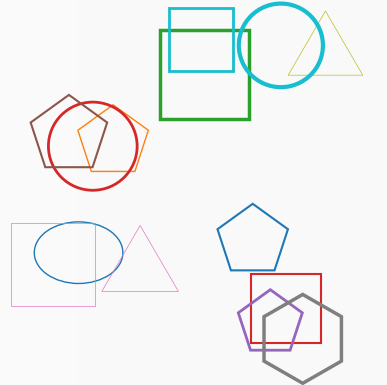[{"shape": "oval", "thickness": 1, "radius": 0.57, "center": [0.203, 0.344]}, {"shape": "pentagon", "thickness": 1.5, "radius": 0.48, "center": [0.652, 0.375]}, {"shape": "pentagon", "thickness": 1, "radius": 0.48, "center": [0.292, 0.632]}, {"shape": "square", "thickness": 2.5, "radius": 0.57, "center": [0.527, 0.807]}, {"shape": "circle", "thickness": 2, "radius": 0.57, "center": [0.239, 0.62]}, {"shape": "square", "thickness": 1.5, "radius": 0.45, "center": [0.738, 0.199]}, {"shape": "pentagon", "thickness": 2, "radius": 0.43, "center": [0.698, 0.161]}, {"shape": "pentagon", "thickness": 1.5, "radius": 0.52, "center": [0.178, 0.65]}, {"shape": "square", "thickness": 0.5, "radius": 0.54, "center": [0.137, 0.313]}, {"shape": "triangle", "thickness": 0.5, "radius": 0.57, "center": [0.362, 0.3]}, {"shape": "hexagon", "thickness": 2.5, "radius": 0.58, "center": [0.781, 0.12]}, {"shape": "triangle", "thickness": 0.5, "radius": 0.56, "center": [0.84, 0.86]}, {"shape": "square", "thickness": 2, "radius": 0.41, "center": [0.518, 0.897]}, {"shape": "circle", "thickness": 3, "radius": 0.54, "center": [0.725, 0.882]}]